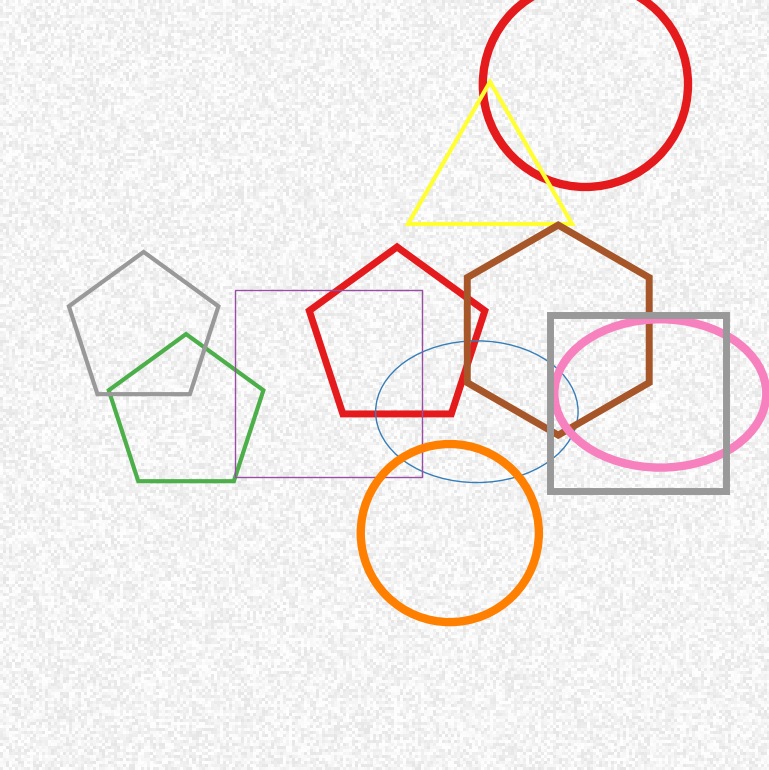[{"shape": "circle", "thickness": 3, "radius": 0.67, "center": [0.76, 0.89]}, {"shape": "pentagon", "thickness": 2.5, "radius": 0.6, "center": [0.516, 0.559]}, {"shape": "oval", "thickness": 0.5, "radius": 0.66, "center": [0.619, 0.465]}, {"shape": "pentagon", "thickness": 1.5, "radius": 0.53, "center": [0.242, 0.46]}, {"shape": "square", "thickness": 0.5, "radius": 0.61, "center": [0.427, 0.501]}, {"shape": "circle", "thickness": 3, "radius": 0.58, "center": [0.584, 0.308]}, {"shape": "triangle", "thickness": 1.5, "radius": 0.62, "center": [0.636, 0.771]}, {"shape": "hexagon", "thickness": 2.5, "radius": 0.68, "center": [0.725, 0.571]}, {"shape": "oval", "thickness": 3, "radius": 0.69, "center": [0.858, 0.489]}, {"shape": "pentagon", "thickness": 1.5, "radius": 0.51, "center": [0.187, 0.571]}, {"shape": "square", "thickness": 2.5, "radius": 0.57, "center": [0.828, 0.476]}]